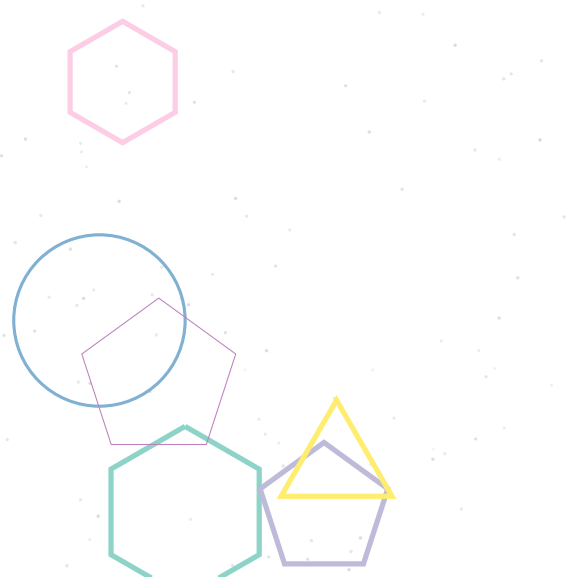[{"shape": "hexagon", "thickness": 2.5, "radius": 0.74, "center": [0.321, 0.113]}, {"shape": "pentagon", "thickness": 2.5, "radius": 0.58, "center": [0.561, 0.117]}, {"shape": "circle", "thickness": 1.5, "radius": 0.74, "center": [0.172, 0.444]}, {"shape": "hexagon", "thickness": 2.5, "radius": 0.53, "center": [0.212, 0.857]}, {"shape": "pentagon", "thickness": 0.5, "radius": 0.7, "center": [0.275, 0.343]}, {"shape": "triangle", "thickness": 2.5, "radius": 0.55, "center": [0.583, 0.195]}]